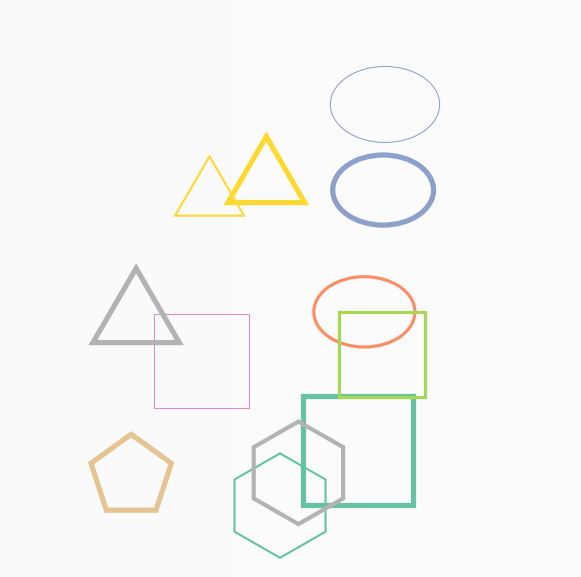[{"shape": "hexagon", "thickness": 1, "radius": 0.45, "center": [0.482, 0.124]}, {"shape": "square", "thickness": 2.5, "radius": 0.47, "center": [0.616, 0.219]}, {"shape": "oval", "thickness": 1.5, "radius": 0.43, "center": [0.627, 0.459]}, {"shape": "oval", "thickness": 0.5, "radius": 0.47, "center": [0.662, 0.818]}, {"shape": "oval", "thickness": 2.5, "radius": 0.43, "center": [0.659, 0.67]}, {"shape": "square", "thickness": 0.5, "radius": 0.41, "center": [0.347, 0.373]}, {"shape": "square", "thickness": 1.5, "radius": 0.37, "center": [0.657, 0.385]}, {"shape": "triangle", "thickness": 1, "radius": 0.34, "center": [0.361, 0.66]}, {"shape": "triangle", "thickness": 2.5, "radius": 0.38, "center": [0.458, 0.686]}, {"shape": "pentagon", "thickness": 2.5, "radius": 0.36, "center": [0.226, 0.174]}, {"shape": "triangle", "thickness": 2.5, "radius": 0.43, "center": [0.234, 0.449]}, {"shape": "hexagon", "thickness": 2, "radius": 0.44, "center": [0.513, 0.18]}]